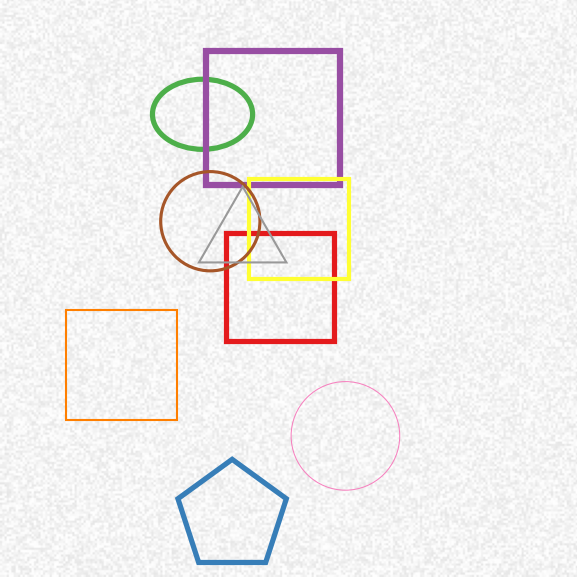[{"shape": "square", "thickness": 2.5, "radius": 0.47, "center": [0.485, 0.502]}, {"shape": "pentagon", "thickness": 2.5, "radius": 0.49, "center": [0.402, 0.105]}, {"shape": "oval", "thickness": 2.5, "radius": 0.43, "center": [0.351, 0.801]}, {"shape": "square", "thickness": 3, "radius": 0.58, "center": [0.472, 0.795]}, {"shape": "square", "thickness": 1, "radius": 0.48, "center": [0.21, 0.367]}, {"shape": "square", "thickness": 2, "radius": 0.43, "center": [0.518, 0.602]}, {"shape": "circle", "thickness": 1.5, "radius": 0.43, "center": [0.364, 0.616]}, {"shape": "circle", "thickness": 0.5, "radius": 0.47, "center": [0.598, 0.244]}, {"shape": "triangle", "thickness": 1, "radius": 0.44, "center": [0.42, 0.588]}]